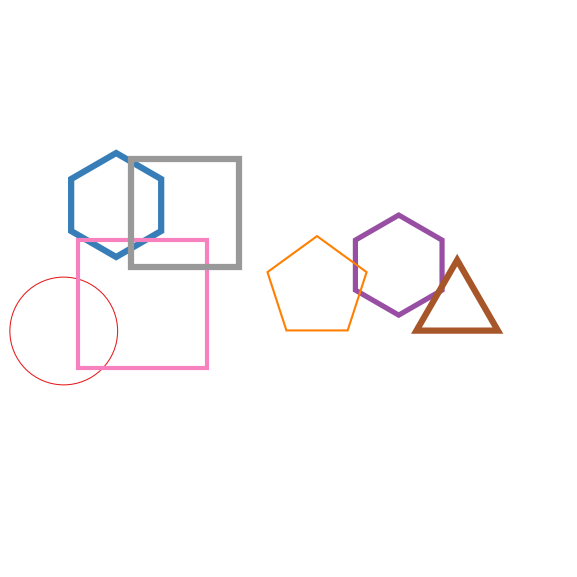[{"shape": "circle", "thickness": 0.5, "radius": 0.47, "center": [0.11, 0.426]}, {"shape": "hexagon", "thickness": 3, "radius": 0.45, "center": [0.201, 0.644]}, {"shape": "hexagon", "thickness": 2.5, "radius": 0.43, "center": [0.69, 0.54]}, {"shape": "pentagon", "thickness": 1, "radius": 0.45, "center": [0.549, 0.5]}, {"shape": "triangle", "thickness": 3, "radius": 0.41, "center": [0.792, 0.467]}, {"shape": "square", "thickness": 2, "radius": 0.56, "center": [0.247, 0.472]}, {"shape": "square", "thickness": 3, "radius": 0.47, "center": [0.32, 0.631]}]